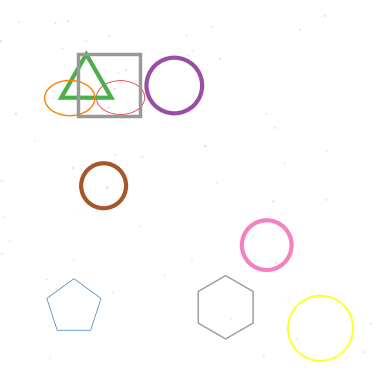[{"shape": "oval", "thickness": 0.5, "radius": 0.31, "center": [0.313, 0.747]}, {"shape": "pentagon", "thickness": 0.5, "radius": 0.37, "center": [0.192, 0.202]}, {"shape": "triangle", "thickness": 3, "radius": 0.38, "center": [0.224, 0.784]}, {"shape": "circle", "thickness": 3, "radius": 0.36, "center": [0.453, 0.778]}, {"shape": "oval", "thickness": 1, "radius": 0.33, "center": [0.181, 0.745]}, {"shape": "circle", "thickness": 1.5, "radius": 0.42, "center": [0.832, 0.147]}, {"shape": "circle", "thickness": 3, "radius": 0.29, "center": [0.269, 0.518]}, {"shape": "circle", "thickness": 3, "radius": 0.32, "center": [0.693, 0.363]}, {"shape": "hexagon", "thickness": 1, "radius": 0.41, "center": [0.586, 0.202]}, {"shape": "square", "thickness": 2.5, "radius": 0.4, "center": [0.284, 0.779]}]